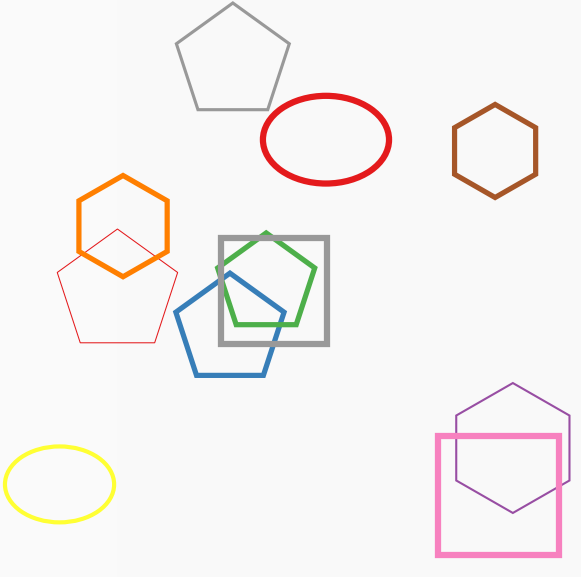[{"shape": "oval", "thickness": 3, "radius": 0.54, "center": [0.561, 0.757]}, {"shape": "pentagon", "thickness": 0.5, "radius": 0.54, "center": [0.202, 0.494]}, {"shape": "pentagon", "thickness": 2.5, "radius": 0.49, "center": [0.396, 0.428]}, {"shape": "pentagon", "thickness": 2.5, "radius": 0.44, "center": [0.458, 0.508]}, {"shape": "hexagon", "thickness": 1, "radius": 0.56, "center": [0.882, 0.223]}, {"shape": "hexagon", "thickness": 2.5, "radius": 0.44, "center": [0.212, 0.608]}, {"shape": "oval", "thickness": 2, "radius": 0.47, "center": [0.102, 0.16]}, {"shape": "hexagon", "thickness": 2.5, "radius": 0.4, "center": [0.852, 0.738]}, {"shape": "square", "thickness": 3, "radius": 0.52, "center": [0.858, 0.141]}, {"shape": "square", "thickness": 3, "radius": 0.46, "center": [0.471, 0.495]}, {"shape": "pentagon", "thickness": 1.5, "radius": 0.51, "center": [0.401, 0.892]}]